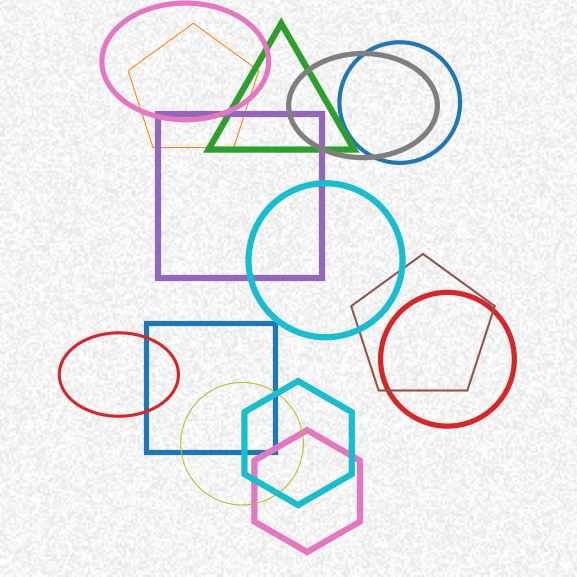[{"shape": "circle", "thickness": 2, "radius": 0.52, "center": [0.692, 0.822]}, {"shape": "square", "thickness": 2.5, "radius": 0.56, "center": [0.364, 0.328]}, {"shape": "pentagon", "thickness": 0.5, "radius": 0.59, "center": [0.335, 0.84]}, {"shape": "triangle", "thickness": 3, "radius": 0.73, "center": [0.487, 0.813]}, {"shape": "circle", "thickness": 2.5, "radius": 0.58, "center": [0.775, 0.377]}, {"shape": "oval", "thickness": 1.5, "radius": 0.52, "center": [0.206, 0.351]}, {"shape": "square", "thickness": 3, "radius": 0.71, "center": [0.416, 0.66]}, {"shape": "pentagon", "thickness": 1, "radius": 0.65, "center": [0.732, 0.429]}, {"shape": "oval", "thickness": 2.5, "radius": 0.72, "center": [0.321, 0.893]}, {"shape": "hexagon", "thickness": 3, "radius": 0.53, "center": [0.532, 0.149]}, {"shape": "oval", "thickness": 2.5, "radius": 0.64, "center": [0.629, 0.816]}, {"shape": "circle", "thickness": 0.5, "radius": 0.53, "center": [0.419, 0.231]}, {"shape": "circle", "thickness": 3, "radius": 0.67, "center": [0.564, 0.548]}, {"shape": "hexagon", "thickness": 3, "radius": 0.54, "center": [0.516, 0.232]}]